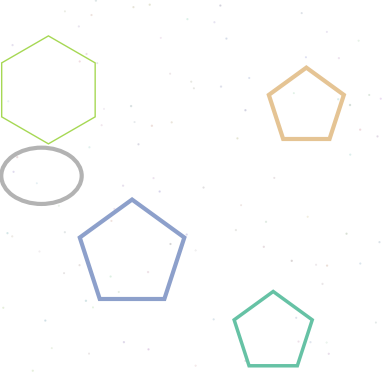[{"shape": "pentagon", "thickness": 2.5, "radius": 0.53, "center": [0.71, 0.136]}, {"shape": "pentagon", "thickness": 3, "radius": 0.71, "center": [0.343, 0.339]}, {"shape": "hexagon", "thickness": 1, "radius": 0.7, "center": [0.126, 0.767]}, {"shape": "pentagon", "thickness": 3, "radius": 0.51, "center": [0.796, 0.722]}, {"shape": "oval", "thickness": 3, "radius": 0.52, "center": [0.108, 0.543]}]